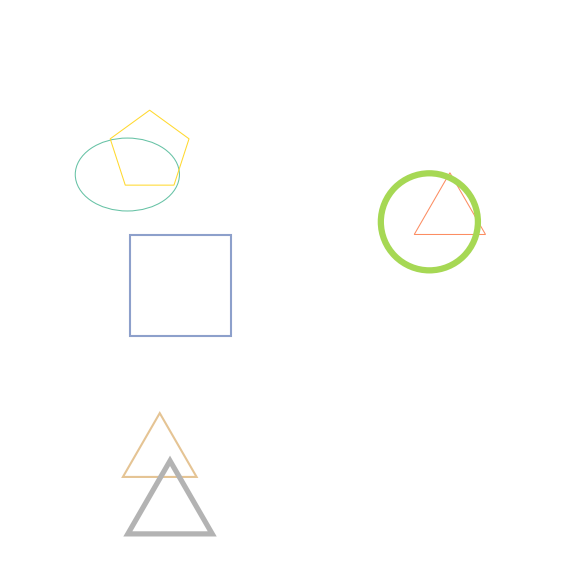[{"shape": "oval", "thickness": 0.5, "radius": 0.45, "center": [0.221, 0.697]}, {"shape": "triangle", "thickness": 0.5, "radius": 0.36, "center": [0.779, 0.629]}, {"shape": "square", "thickness": 1, "radius": 0.44, "center": [0.313, 0.504]}, {"shape": "circle", "thickness": 3, "radius": 0.42, "center": [0.744, 0.615]}, {"shape": "pentagon", "thickness": 0.5, "radius": 0.36, "center": [0.259, 0.737]}, {"shape": "triangle", "thickness": 1, "radius": 0.37, "center": [0.277, 0.21]}, {"shape": "triangle", "thickness": 2.5, "radius": 0.42, "center": [0.294, 0.117]}]